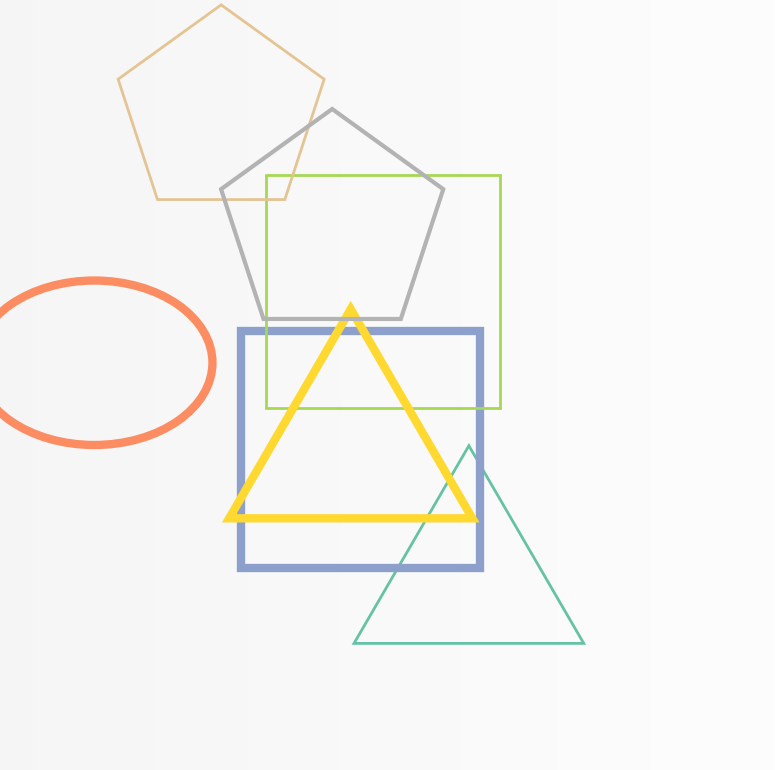[{"shape": "triangle", "thickness": 1, "radius": 0.86, "center": [0.605, 0.25]}, {"shape": "oval", "thickness": 3, "radius": 0.76, "center": [0.122, 0.529]}, {"shape": "square", "thickness": 3, "radius": 0.77, "center": [0.465, 0.416]}, {"shape": "square", "thickness": 1, "radius": 0.76, "center": [0.494, 0.621]}, {"shape": "triangle", "thickness": 3, "radius": 0.91, "center": [0.453, 0.417]}, {"shape": "pentagon", "thickness": 1, "radius": 0.7, "center": [0.285, 0.854]}, {"shape": "pentagon", "thickness": 1.5, "radius": 0.75, "center": [0.429, 0.708]}]